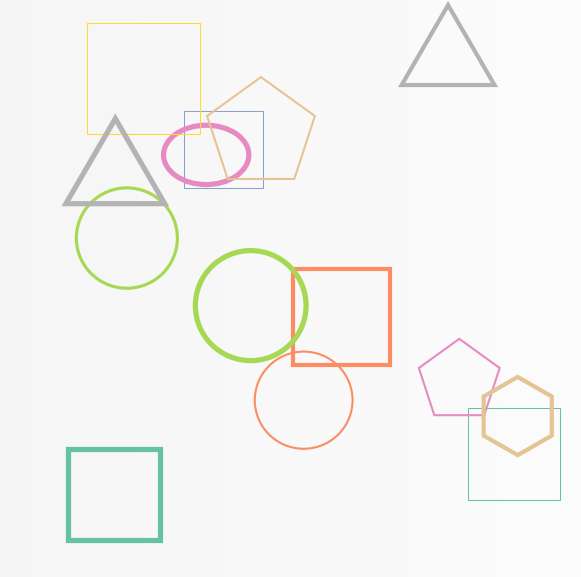[{"shape": "square", "thickness": 0.5, "radius": 0.4, "center": [0.884, 0.213]}, {"shape": "square", "thickness": 2.5, "radius": 0.4, "center": [0.196, 0.143]}, {"shape": "circle", "thickness": 1, "radius": 0.42, "center": [0.522, 0.306]}, {"shape": "square", "thickness": 2, "radius": 0.42, "center": [0.588, 0.45]}, {"shape": "square", "thickness": 0.5, "radius": 0.34, "center": [0.385, 0.74]}, {"shape": "oval", "thickness": 2.5, "radius": 0.37, "center": [0.355, 0.731]}, {"shape": "pentagon", "thickness": 1, "radius": 0.37, "center": [0.79, 0.339]}, {"shape": "circle", "thickness": 2.5, "radius": 0.48, "center": [0.431, 0.47]}, {"shape": "circle", "thickness": 1.5, "radius": 0.43, "center": [0.218, 0.587]}, {"shape": "square", "thickness": 0.5, "radius": 0.48, "center": [0.247, 0.863]}, {"shape": "pentagon", "thickness": 1, "radius": 0.49, "center": [0.449, 0.768]}, {"shape": "hexagon", "thickness": 2, "radius": 0.34, "center": [0.891, 0.279]}, {"shape": "triangle", "thickness": 2, "radius": 0.46, "center": [0.771, 0.898]}, {"shape": "triangle", "thickness": 2.5, "radius": 0.49, "center": [0.198, 0.696]}]